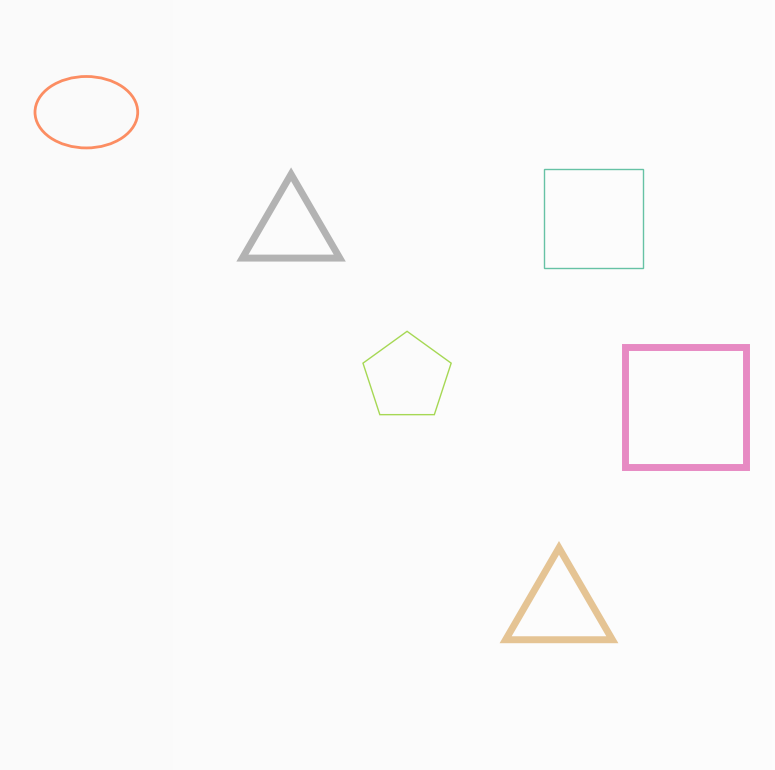[{"shape": "square", "thickness": 0.5, "radius": 0.32, "center": [0.766, 0.716]}, {"shape": "oval", "thickness": 1, "radius": 0.33, "center": [0.111, 0.854]}, {"shape": "square", "thickness": 2.5, "radius": 0.39, "center": [0.885, 0.472]}, {"shape": "pentagon", "thickness": 0.5, "radius": 0.3, "center": [0.525, 0.51]}, {"shape": "triangle", "thickness": 2.5, "radius": 0.4, "center": [0.721, 0.209]}, {"shape": "triangle", "thickness": 2.5, "radius": 0.36, "center": [0.376, 0.701]}]